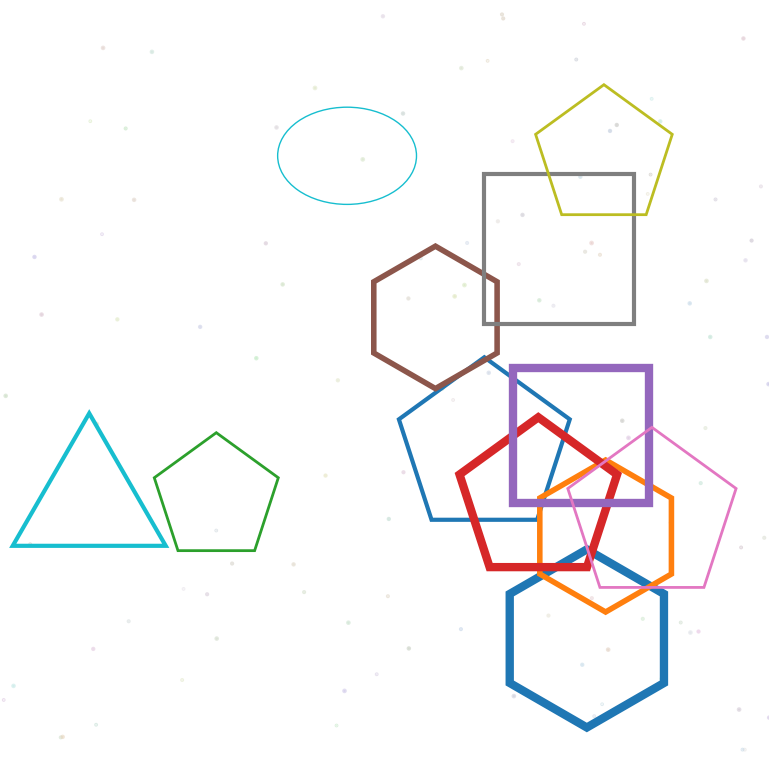[{"shape": "pentagon", "thickness": 1.5, "radius": 0.58, "center": [0.629, 0.419]}, {"shape": "hexagon", "thickness": 3, "radius": 0.58, "center": [0.762, 0.171]}, {"shape": "hexagon", "thickness": 2, "radius": 0.49, "center": [0.787, 0.304]}, {"shape": "pentagon", "thickness": 1, "radius": 0.42, "center": [0.281, 0.353]}, {"shape": "pentagon", "thickness": 3, "radius": 0.54, "center": [0.699, 0.351]}, {"shape": "square", "thickness": 3, "radius": 0.44, "center": [0.754, 0.435]}, {"shape": "hexagon", "thickness": 2, "radius": 0.46, "center": [0.566, 0.588]}, {"shape": "pentagon", "thickness": 1, "radius": 0.57, "center": [0.847, 0.33]}, {"shape": "square", "thickness": 1.5, "radius": 0.49, "center": [0.726, 0.677]}, {"shape": "pentagon", "thickness": 1, "radius": 0.47, "center": [0.784, 0.797]}, {"shape": "triangle", "thickness": 1.5, "radius": 0.57, "center": [0.116, 0.349]}, {"shape": "oval", "thickness": 0.5, "radius": 0.45, "center": [0.451, 0.798]}]